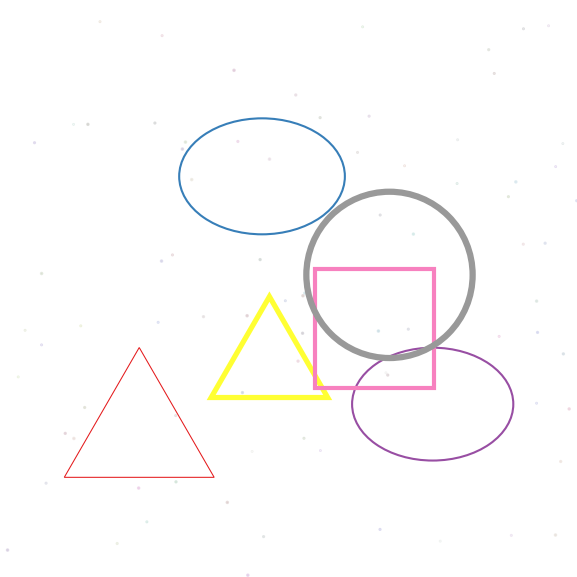[{"shape": "triangle", "thickness": 0.5, "radius": 0.75, "center": [0.241, 0.248]}, {"shape": "oval", "thickness": 1, "radius": 0.72, "center": [0.454, 0.694]}, {"shape": "oval", "thickness": 1, "radius": 0.7, "center": [0.749, 0.299]}, {"shape": "triangle", "thickness": 2.5, "radius": 0.58, "center": [0.467, 0.369]}, {"shape": "square", "thickness": 2, "radius": 0.51, "center": [0.648, 0.43]}, {"shape": "circle", "thickness": 3, "radius": 0.72, "center": [0.674, 0.523]}]